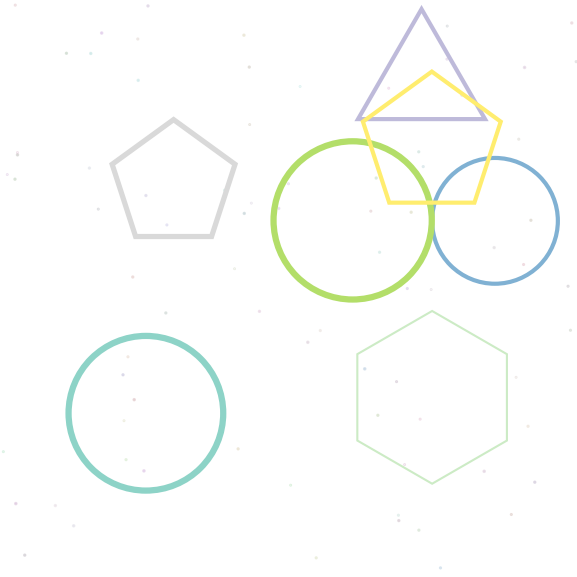[{"shape": "circle", "thickness": 3, "radius": 0.67, "center": [0.253, 0.284]}, {"shape": "triangle", "thickness": 2, "radius": 0.63, "center": [0.73, 0.856]}, {"shape": "circle", "thickness": 2, "radius": 0.54, "center": [0.857, 0.617]}, {"shape": "circle", "thickness": 3, "radius": 0.68, "center": [0.611, 0.617]}, {"shape": "pentagon", "thickness": 2.5, "radius": 0.56, "center": [0.301, 0.68]}, {"shape": "hexagon", "thickness": 1, "radius": 0.75, "center": [0.748, 0.311]}, {"shape": "pentagon", "thickness": 2, "radius": 0.63, "center": [0.748, 0.75]}]